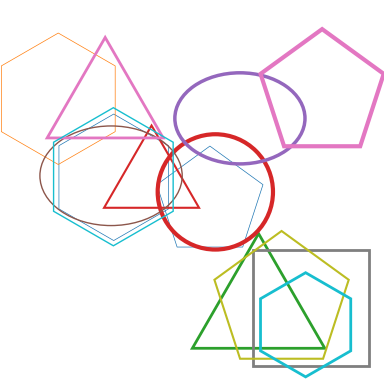[{"shape": "pentagon", "thickness": 0.5, "radius": 0.72, "center": [0.545, 0.476]}, {"shape": "hexagon", "thickness": 0.5, "radius": 0.82, "center": [0.295, 0.539]}, {"shape": "hexagon", "thickness": 0.5, "radius": 0.85, "center": [0.151, 0.743]}, {"shape": "triangle", "thickness": 2, "radius": 0.99, "center": [0.672, 0.195]}, {"shape": "triangle", "thickness": 1.5, "radius": 0.71, "center": [0.394, 0.532]}, {"shape": "circle", "thickness": 3, "radius": 0.75, "center": [0.559, 0.502]}, {"shape": "oval", "thickness": 2.5, "radius": 0.85, "center": [0.623, 0.693]}, {"shape": "oval", "thickness": 1, "radius": 0.92, "center": [0.288, 0.543]}, {"shape": "triangle", "thickness": 2, "radius": 0.87, "center": [0.273, 0.729]}, {"shape": "pentagon", "thickness": 3, "radius": 0.84, "center": [0.837, 0.756]}, {"shape": "square", "thickness": 2, "radius": 0.75, "center": [0.809, 0.201]}, {"shape": "pentagon", "thickness": 1.5, "radius": 0.92, "center": [0.731, 0.217]}, {"shape": "hexagon", "thickness": 2, "radius": 0.68, "center": [0.794, 0.156]}, {"shape": "hexagon", "thickness": 1, "radius": 0.9, "center": [0.294, 0.541]}]